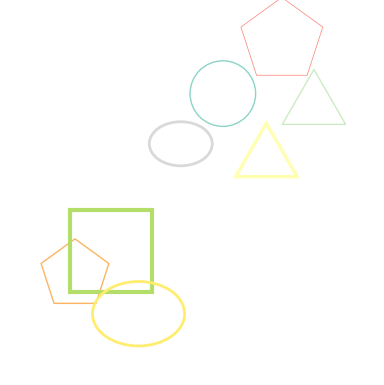[{"shape": "circle", "thickness": 1, "radius": 0.43, "center": [0.579, 0.757]}, {"shape": "triangle", "thickness": 2.5, "radius": 0.46, "center": [0.692, 0.587]}, {"shape": "pentagon", "thickness": 0.5, "radius": 0.56, "center": [0.732, 0.895]}, {"shape": "pentagon", "thickness": 1, "radius": 0.46, "center": [0.195, 0.287]}, {"shape": "square", "thickness": 3, "radius": 0.53, "center": [0.288, 0.348]}, {"shape": "oval", "thickness": 2, "radius": 0.41, "center": [0.47, 0.627]}, {"shape": "triangle", "thickness": 1, "radius": 0.48, "center": [0.816, 0.724]}, {"shape": "oval", "thickness": 2, "radius": 0.6, "center": [0.36, 0.185]}]